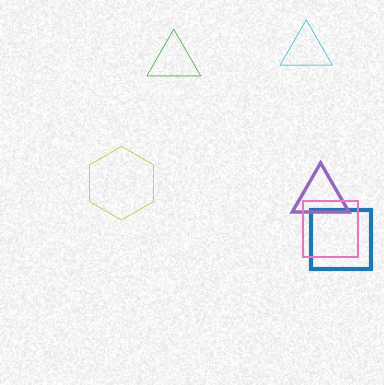[{"shape": "square", "thickness": 3, "radius": 0.39, "center": [0.885, 0.377]}, {"shape": "triangle", "thickness": 0.5, "radius": 0.4, "center": [0.451, 0.843]}, {"shape": "triangle", "thickness": 2.5, "radius": 0.42, "center": [0.833, 0.492]}, {"shape": "square", "thickness": 1.5, "radius": 0.36, "center": [0.859, 0.406]}, {"shape": "hexagon", "thickness": 0.5, "radius": 0.48, "center": [0.315, 0.524]}, {"shape": "triangle", "thickness": 0.5, "radius": 0.39, "center": [0.796, 0.87]}]